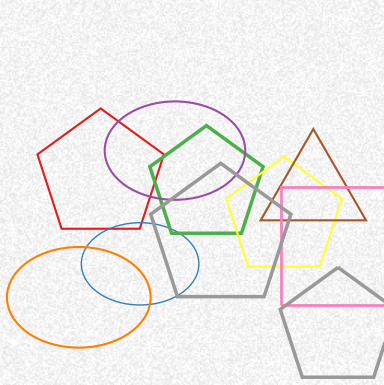[{"shape": "pentagon", "thickness": 1.5, "radius": 0.86, "center": [0.262, 0.546]}, {"shape": "oval", "thickness": 1, "radius": 0.76, "center": [0.364, 0.315]}, {"shape": "pentagon", "thickness": 2.5, "radius": 0.77, "center": [0.536, 0.519]}, {"shape": "oval", "thickness": 1.5, "radius": 0.91, "center": [0.454, 0.609]}, {"shape": "oval", "thickness": 1.5, "radius": 0.93, "center": [0.205, 0.228]}, {"shape": "pentagon", "thickness": 1.5, "radius": 0.79, "center": [0.738, 0.435]}, {"shape": "triangle", "thickness": 1.5, "radius": 0.79, "center": [0.814, 0.507]}, {"shape": "square", "thickness": 2, "radius": 0.77, "center": [0.884, 0.36]}, {"shape": "pentagon", "thickness": 2.5, "radius": 0.96, "center": [0.573, 0.384]}, {"shape": "pentagon", "thickness": 2.5, "radius": 0.79, "center": [0.878, 0.148]}]